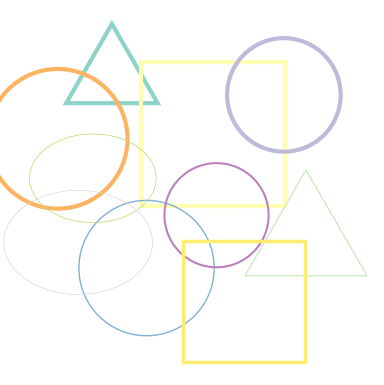[{"shape": "triangle", "thickness": 3, "radius": 0.69, "center": [0.291, 0.801]}, {"shape": "square", "thickness": 3, "radius": 0.94, "center": [0.553, 0.651]}, {"shape": "circle", "thickness": 3, "radius": 0.74, "center": [0.737, 0.754]}, {"shape": "circle", "thickness": 1, "radius": 0.88, "center": [0.381, 0.304]}, {"shape": "circle", "thickness": 3, "radius": 0.91, "center": [0.15, 0.639]}, {"shape": "oval", "thickness": 0.5, "radius": 0.82, "center": [0.241, 0.537]}, {"shape": "oval", "thickness": 0.5, "radius": 0.97, "center": [0.203, 0.371]}, {"shape": "circle", "thickness": 1.5, "radius": 0.68, "center": [0.562, 0.441]}, {"shape": "triangle", "thickness": 1, "radius": 0.92, "center": [0.795, 0.375]}, {"shape": "square", "thickness": 2.5, "radius": 0.79, "center": [0.633, 0.217]}]